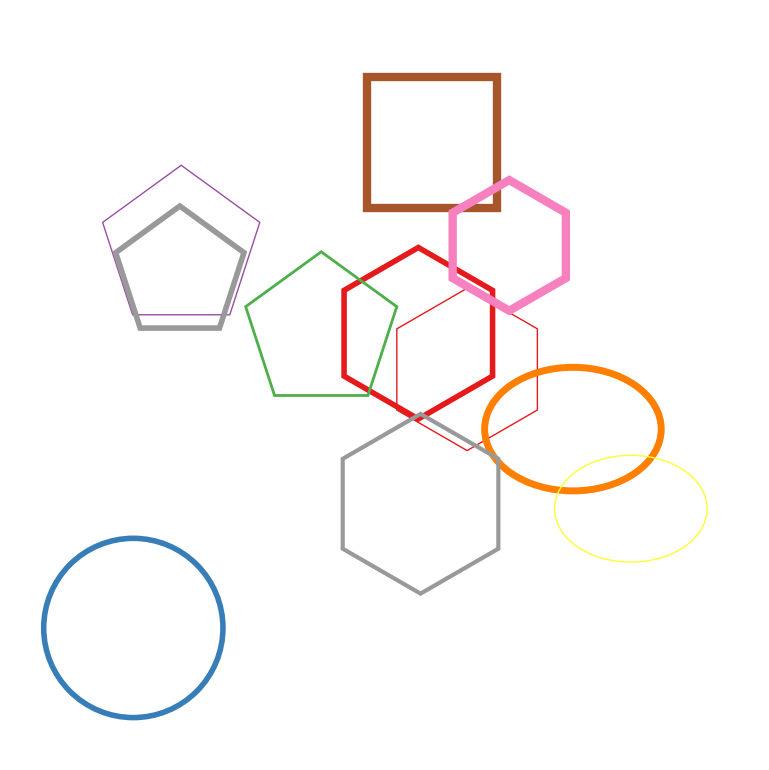[{"shape": "hexagon", "thickness": 0.5, "radius": 0.53, "center": [0.607, 0.52]}, {"shape": "hexagon", "thickness": 2, "radius": 0.56, "center": [0.543, 0.567]}, {"shape": "circle", "thickness": 2, "radius": 0.58, "center": [0.173, 0.184]}, {"shape": "pentagon", "thickness": 1, "radius": 0.52, "center": [0.417, 0.57]}, {"shape": "pentagon", "thickness": 0.5, "radius": 0.54, "center": [0.235, 0.678]}, {"shape": "oval", "thickness": 2.5, "radius": 0.57, "center": [0.744, 0.443]}, {"shape": "oval", "thickness": 0.5, "radius": 0.5, "center": [0.819, 0.339]}, {"shape": "square", "thickness": 3, "radius": 0.42, "center": [0.561, 0.815]}, {"shape": "hexagon", "thickness": 3, "radius": 0.42, "center": [0.661, 0.681]}, {"shape": "pentagon", "thickness": 2, "radius": 0.44, "center": [0.234, 0.645]}, {"shape": "hexagon", "thickness": 1.5, "radius": 0.58, "center": [0.546, 0.346]}]